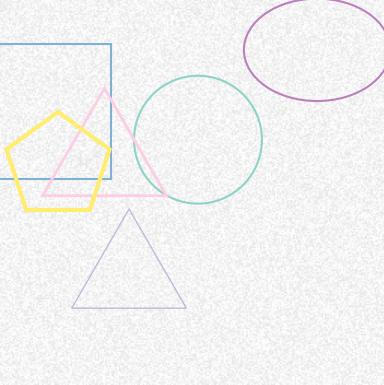[{"shape": "circle", "thickness": 1.5, "radius": 0.83, "center": [0.514, 0.637]}, {"shape": "triangle", "thickness": 1, "radius": 0.86, "center": [0.335, 0.285]}, {"shape": "square", "thickness": 1.5, "radius": 0.88, "center": [0.113, 0.71]}, {"shape": "triangle", "thickness": 2, "radius": 0.93, "center": [0.271, 0.585]}, {"shape": "oval", "thickness": 1.5, "radius": 0.95, "center": [0.823, 0.871]}, {"shape": "pentagon", "thickness": 3, "radius": 0.7, "center": [0.151, 0.569]}]